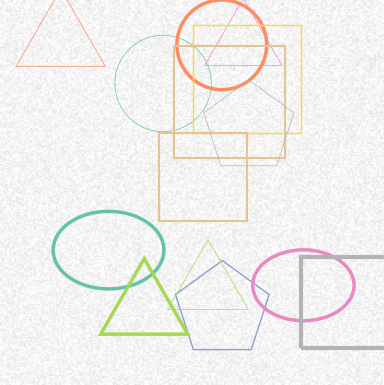[{"shape": "circle", "thickness": 0.5, "radius": 0.63, "center": [0.424, 0.783]}, {"shape": "oval", "thickness": 2.5, "radius": 0.72, "center": [0.282, 0.35]}, {"shape": "circle", "thickness": 2.5, "radius": 0.58, "center": [0.576, 0.884]}, {"shape": "triangle", "thickness": 0.5, "radius": 0.67, "center": [0.158, 0.894]}, {"shape": "pentagon", "thickness": 1, "radius": 0.64, "center": [0.577, 0.195]}, {"shape": "triangle", "thickness": 0.5, "radius": 0.58, "center": [0.632, 0.888]}, {"shape": "oval", "thickness": 2.5, "radius": 0.66, "center": [0.788, 0.259]}, {"shape": "triangle", "thickness": 0.5, "radius": 0.6, "center": [0.54, 0.256]}, {"shape": "triangle", "thickness": 2.5, "radius": 0.65, "center": [0.375, 0.197]}, {"shape": "square", "thickness": 1, "radius": 0.7, "center": [0.642, 0.794]}, {"shape": "square", "thickness": 1.5, "radius": 0.72, "center": [0.596, 0.735]}, {"shape": "square", "thickness": 1.5, "radius": 0.57, "center": [0.528, 0.541]}, {"shape": "pentagon", "thickness": 0.5, "radius": 0.62, "center": [0.646, 0.669]}, {"shape": "square", "thickness": 3, "radius": 0.59, "center": [0.899, 0.214]}]